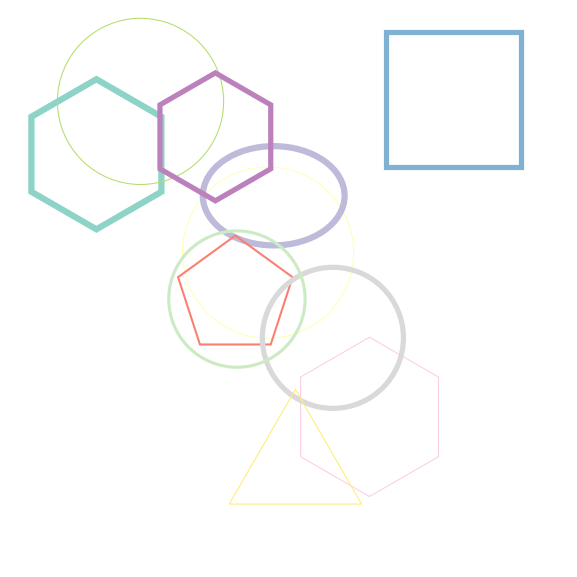[{"shape": "hexagon", "thickness": 3, "radius": 0.65, "center": [0.167, 0.732]}, {"shape": "circle", "thickness": 0.5, "radius": 0.74, "center": [0.464, 0.562]}, {"shape": "oval", "thickness": 3, "radius": 0.61, "center": [0.474, 0.66]}, {"shape": "pentagon", "thickness": 1, "radius": 0.52, "center": [0.408, 0.487]}, {"shape": "square", "thickness": 2.5, "radius": 0.59, "center": [0.785, 0.827]}, {"shape": "circle", "thickness": 0.5, "radius": 0.72, "center": [0.243, 0.824]}, {"shape": "hexagon", "thickness": 0.5, "radius": 0.69, "center": [0.64, 0.277]}, {"shape": "circle", "thickness": 2.5, "radius": 0.61, "center": [0.576, 0.414]}, {"shape": "hexagon", "thickness": 2.5, "radius": 0.55, "center": [0.373, 0.762]}, {"shape": "circle", "thickness": 1.5, "radius": 0.59, "center": [0.41, 0.481]}, {"shape": "triangle", "thickness": 0.5, "radius": 0.66, "center": [0.511, 0.192]}]